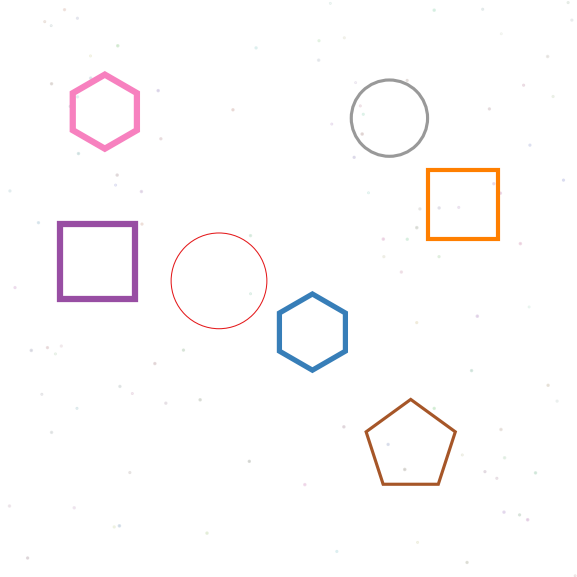[{"shape": "circle", "thickness": 0.5, "radius": 0.41, "center": [0.379, 0.513]}, {"shape": "hexagon", "thickness": 2.5, "radius": 0.33, "center": [0.541, 0.424]}, {"shape": "square", "thickness": 3, "radius": 0.32, "center": [0.169, 0.547]}, {"shape": "square", "thickness": 2, "radius": 0.3, "center": [0.802, 0.645]}, {"shape": "pentagon", "thickness": 1.5, "radius": 0.41, "center": [0.711, 0.226]}, {"shape": "hexagon", "thickness": 3, "radius": 0.32, "center": [0.182, 0.806]}, {"shape": "circle", "thickness": 1.5, "radius": 0.33, "center": [0.674, 0.795]}]